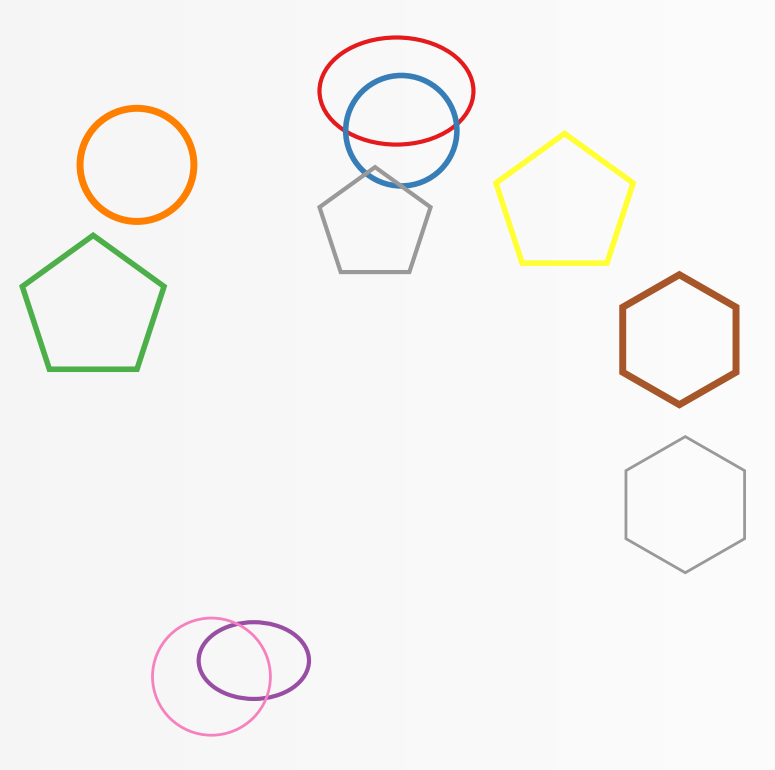[{"shape": "oval", "thickness": 1.5, "radius": 0.5, "center": [0.512, 0.882]}, {"shape": "circle", "thickness": 2, "radius": 0.36, "center": [0.518, 0.83]}, {"shape": "pentagon", "thickness": 2, "radius": 0.48, "center": [0.12, 0.598]}, {"shape": "oval", "thickness": 1.5, "radius": 0.36, "center": [0.328, 0.142]}, {"shape": "circle", "thickness": 2.5, "radius": 0.37, "center": [0.177, 0.786]}, {"shape": "pentagon", "thickness": 2, "radius": 0.47, "center": [0.728, 0.734]}, {"shape": "hexagon", "thickness": 2.5, "radius": 0.42, "center": [0.877, 0.559]}, {"shape": "circle", "thickness": 1, "radius": 0.38, "center": [0.273, 0.121]}, {"shape": "hexagon", "thickness": 1, "radius": 0.44, "center": [0.884, 0.345]}, {"shape": "pentagon", "thickness": 1.5, "radius": 0.38, "center": [0.484, 0.708]}]